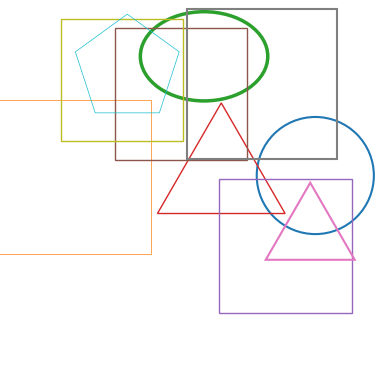[{"shape": "circle", "thickness": 1.5, "radius": 0.76, "center": [0.819, 0.544]}, {"shape": "square", "thickness": 0.5, "radius": 1.0, "center": [0.193, 0.541]}, {"shape": "oval", "thickness": 2.5, "radius": 0.83, "center": [0.53, 0.854]}, {"shape": "triangle", "thickness": 1, "radius": 0.96, "center": [0.575, 0.541]}, {"shape": "square", "thickness": 1, "radius": 0.86, "center": [0.742, 0.361]}, {"shape": "square", "thickness": 1, "radius": 0.86, "center": [0.469, 0.757]}, {"shape": "triangle", "thickness": 1.5, "radius": 0.67, "center": [0.806, 0.392]}, {"shape": "square", "thickness": 1.5, "radius": 0.97, "center": [0.68, 0.782]}, {"shape": "square", "thickness": 1, "radius": 0.79, "center": [0.316, 0.792]}, {"shape": "pentagon", "thickness": 0.5, "radius": 0.71, "center": [0.331, 0.822]}]